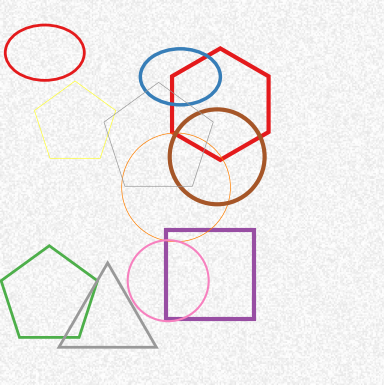[{"shape": "oval", "thickness": 2, "radius": 0.51, "center": [0.116, 0.863]}, {"shape": "hexagon", "thickness": 3, "radius": 0.72, "center": [0.572, 0.729]}, {"shape": "oval", "thickness": 2.5, "radius": 0.52, "center": [0.468, 0.8]}, {"shape": "pentagon", "thickness": 2, "radius": 0.66, "center": [0.128, 0.23]}, {"shape": "square", "thickness": 3, "radius": 0.58, "center": [0.545, 0.287]}, {"shape": "circle", "thickness": 0.5, "radius": 0.71, "center": [0.457, 0.513]}, {"shape": "pentagon", "thickness": 0.5, "radius": 0.56, "center": [0.195, 0.679]}, {"shape": "circle", "thickness": 3, "radius": 0.62, "center": [0.564, 0.593]}, {"shape": "circle", "thickness": 1.5, "radius": 0.53, "center": [0.437, 0.271]}, {"shape": "pentagon", "thickness": 0.5, "radius": 0.75, "center": [0.412, 0.637]}, {"shape": "triangle", "thickness": 2, "radius": 0.73, "center": [0.28, 0.171]}]